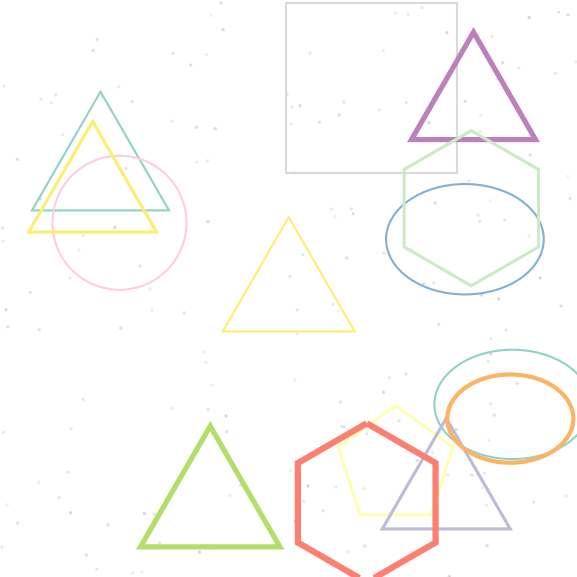[{"shape": "triangle", "thickness": 1, "radius": 0.69, "center": [0.174, 0.703]}, {"shape": "oval", "thickness": 1, "radius": 0.68, "center": [0.887, 0.299]}, {"shape": "pentagon", "thickness": 1.5, "radius": 0.52, "center": [0.685, 0.192]}, {"shape": "triangle", "thickness": 1.5, "radius": 0.64, "center": [0.773, 0.147]}, {"shape": "hexagon", "thickness": 3, "radius": 0.69, "center": [0.635, 0.129]}, {"shape": "oval", "thickness": 1, "radius": 0.68, "center": [0.805, 0.585]}, {"shape": "oval", "thickness": 2, "radius": 0.55, "center": [0.884, 0.274]}, {"shape": "triangle", "thickness": 2.5, "radius": 0.7, "center": [0.364, 0.122]}, {"shape": "circle", "thickness": 1, "radius": 0.58, "center": [0.207, 0.613]}, {"shape": "square", "thickness": 1, "radius": 0.74, "center": [0.643, 0.847]}, {"shape": "triangle", "thickness": 2.5, "radius": 0.62, "center": [0.82, 0.819]}, {"shape": "hexagon", "thickness": 1.5, "radius": 0.67, "center": [0.816, 0.639]}, {"shape": "triangle", "thickness": 1.5, "radius": 0.64, "center": [0.16, 0.661]}, {"shape": "triangle", "thickness": 1, "radius": 0.66, "center": [0.5, 0.491]}]